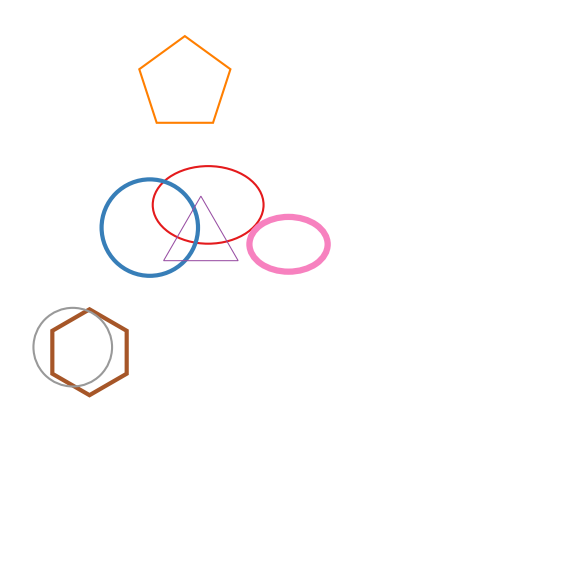[{"shape": "oval", "thickness": 1, "radius": 0.48, "center": [0.36, 0.644]}, {"shape": "circle", "thickness": 2, "radius": 0.42, "center": [0.259, 0.605]}, {"shape": "triangle", "thickness": 0.5, "radius": 0.37, "center": [0.348, 0.585]}, {"shape": "pentagon", "thickness": 1, "radius": 0.41, "center": [0.32, 0.854]}, {"shape": "hexagon", "thickness": 2, "radius": 0.37, "center": [0.155, 0.389]}, {"shape": "oval", "thickness": 3, "radius": 0.34, "center": [0.5, 0.576]}, {"shape": "circle", "thickness": 1, "radius": 0.34, "center": [0.126, 0.398]}]